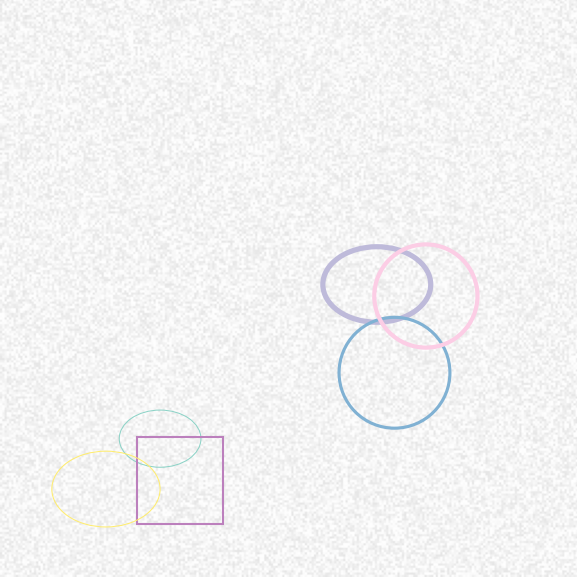[{"shape": "oval", "thickness": 0.5, "radius": 0.35, "center": [0.277, 0.24]}, {"shape": "oval", "thickness": 2.5, "radius": 0.47, "center": [0.652, 0.507]}, {"shape": "circle", "thickness": 1.5, "radius": 0.48, "center": [0.683, 0.354]}, {"shape": "circle", "thickness": 2, "radius": 0.45, "center": [0.737, 0.487]}, {"shape": "square", "thickness": 1, "radius": 0.37, "center": [0.311, 0.167]}, {"shape": "oval", "thickness": 0.5, "radius": 0.47, "center": [0.183, 0.152]}]